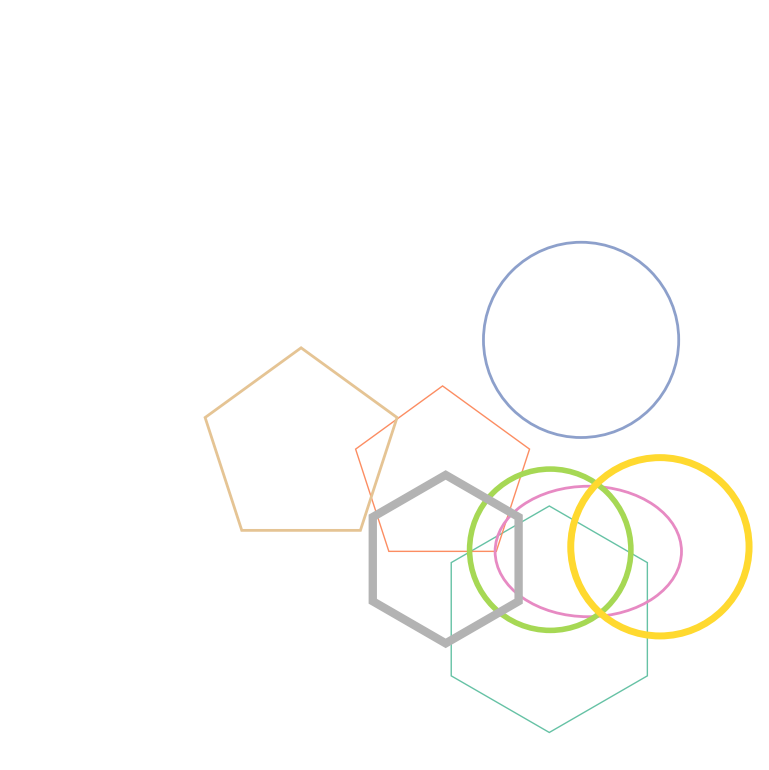[{"shape": "hexagon", "thickness": 0.5, "radius": 0.74, "center": [0.713, 0.196]}, {"shape": "pentagon", "thickness": 0.5, "radius": 0.59, "center": [0.575, 0.38]}, {"shape": "circle", "thickness": 1, "radius": 0.63, "center": [0.755, 0.559]}, {"shape": "oval", "thickness": 1, "radius": 0.61, "center": [0.764, 0.284]}, {"shape": "circle", "thickness": 2, "radius": 0.52, "center": [0.715, 0.286]}, {"shape": "circle", "thickness": 2.5, "radius": 0.58, "center": [0.857, 0.29]}, {"shape": "pentagon", "thickness": 1, "radius": 0.66, "center": [0.391, 0.417]}, {"shape": "hexagon", "thickness": 3, "radius": 0.55, "center": [0.579, 0.274]}]